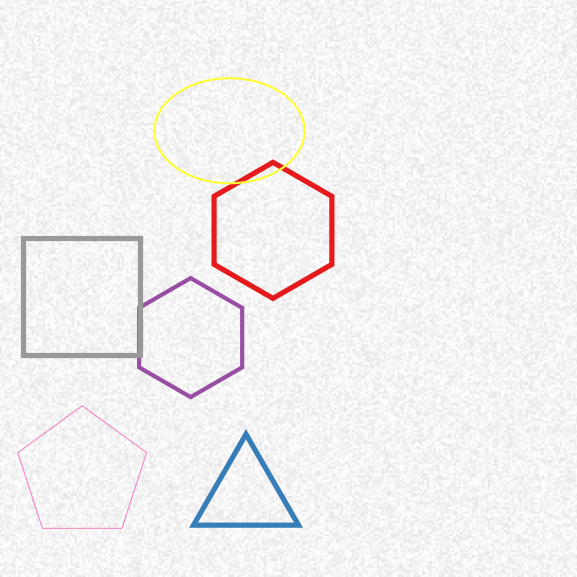[{"shape": "hexagon", "thickness": 2.5, "radius": 0.59, "center": [0.473, 0.6]}, {"shape": "triangle", "thickness": 2.5, "radius": 0.53, "center": [0.426, 0.142]}, {"shape": "hexagon", "thickness": 2, "radius": 0.52, "center": [0.33, 0.415]}, {"shape": "oval", "thickness": 1, "radius": 0.65, "center": [0.397, 0.773]}, {"shape": "pentagon", "thickness": 0.5, "radius": 0.59, "center": [0.142, 0.179]}, {"shape": "square", "thickness": 2.5, "radius": 0.51, "center": [0.141, 0.485]}]